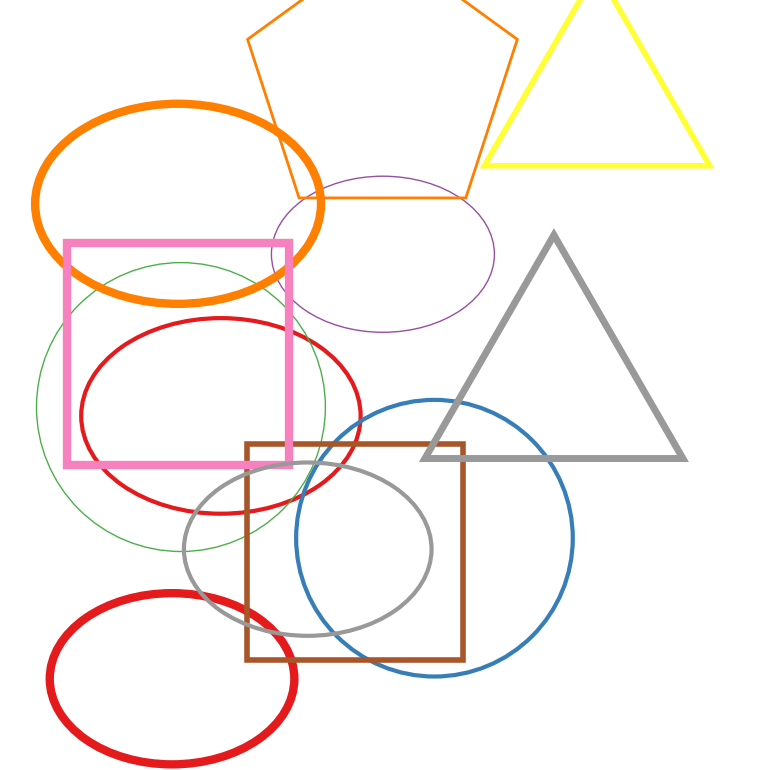[{"shape": "oval", "thickness": 3, "radius": 0.79, "center": [0.223, 0.118]}, {"shape": "oval", "thickness": 1.5, "radius": 0.91, "center": [0.287, 0.46]}, {"shape": "circle", "thickness": 1.5, "radius": 0.9, "center": [0.564, 0.301]}, {"shape": "circle", "thickness": 0.5, "radius": 0.94, "center": [0.235, 0.471]}, {"shape": "oval", "thickness": 0.5, "radius": 0.72, "center": [0.497, 0.67]}, {"shape": "pentagon", "thickness": 1, "radius": 0.92, "center": [0.497, 0.892]}, {"shape": "oval", "thickness": 3, "radius": 0.93, "center": [0.231, 0.735]}, {"shape": "triangle", "thickness": 2, "radius": 0.84, "center": [0.775, 0.869]}, {"shape": "square", "thickness": 2, "radius": 0.7, "center": [0.461, 0.283]}, {"shape": "square", "thickness": 3, "radius": 0.72, "center": [0.231, 0.54]}, {"shape": "triangle", "thickness": 2.5, "radius": 0.97, "center": [0.719, 0.501]}, {"shape": "oval", "thickness": 1.5, "radius": 0.8, "center": [0.4, 0.287]}]